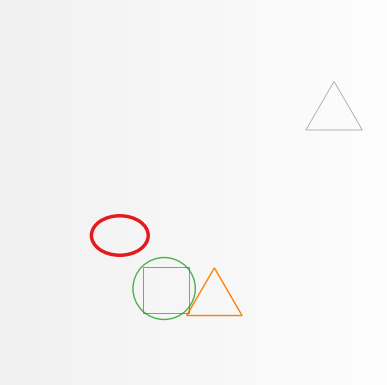[{"shape": "oval", "thickness": 2.5, "radius": 0.37, "center": [0.309, 0.388]}, {"shape": "circle", "thickness": 1, "radius": 0.4, "center": [0.424, 0.251]}, {"shape": "triangle", "thickness": 1, "radius": 0.41, "center": [0.553, 0.222]}, {"shape": "square", "thickness": 0.5, "radius": 0.3, "center": [0.43, 0.248]}, {"shape": "triangle", "thickness": 0.5, "radius": 0.42, "center": [0.862, 0.704]}]